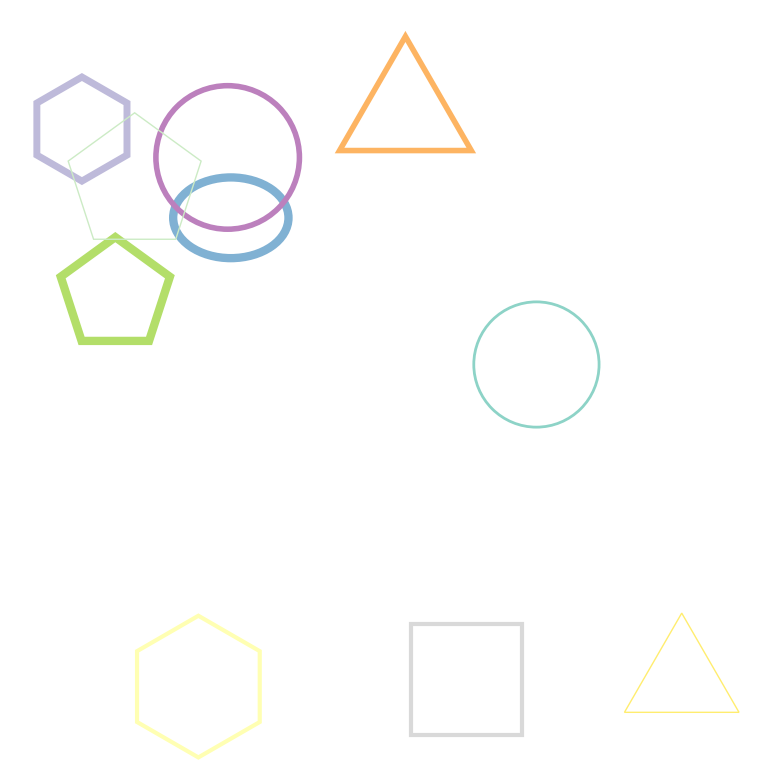[{"shape": "circle", "thickness": 1, "radius": 0.41, "center": [0.697, 0.527]}, {"shape": "hexagon", "thickness": 1.5, "radius": 0.46, "center": [0.258, 0.108]}, {"shape": "hexagon", "thickness": 2.5, "radius": 0.34, "center": [0.106, 0.832]}, {"shape": "oval", "thickness": 3, "radius": 0.37, "center": [0.3, 0.717]}, {"shape": "triangle", "thickness": 2, "radius": 0.49, "center": [0.527, 0.854]}, {"shape": "pentagon", "thickness": 3, "radius": 0.37, "center": [0.15, 0.618]}, {"shape": "square", "thickness": 1.5, "radius": 0.36, "center": [0.606, 0.118]}, {"shape": "circle", "thickness": 2, "radius": 0.47, "center": [0.296, 0.796]}, {"shape": "pentagon", "thickness": 0.5, "radius": 0.45, "center": [0.175, 0.763]}, {"shape": "triangle", "thickness": 0.5, "radius": 0.43, "center": [0.885, 0.118]}]